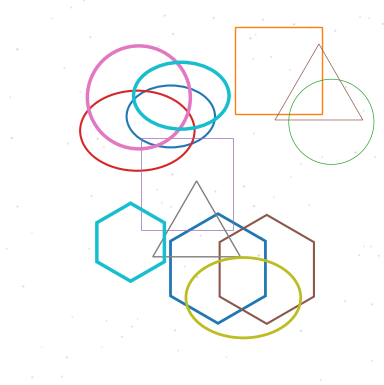[{"shape": "oval", "thickness": 1.5, "radius": 0.57, "center": [0.444, 0.698]}, {"shape": "hexagon", "thickness": 2, "radius": 0.71, "center": [0.566, 0.303]}, {"shape": "square", "thickness": 1, "radius": 0.56, "center": [0.723, 0.816]}, {"shape": "circle", "thickness": 0.5, "radius": 0.55, "center": [0.861, 0.684]}, {"shape": "oval", "thickness": 1.5, "radius": 0.74, "center": [0.357, 0.66]}, {"shape": "square", "thickness": 0.5, "radius": 0.6, "center": [0.486, 0.522]}, {"shape": "triangle", "thickness": 0.5, "radius": 0.66, "center": [0.828, 0.754]}, {"shape": "hexagon", "thickness": 1.5, "radius": 0.71, "center": [0.693, 0.3]}, {"shape": "circle", "thickness": 2.5, "radius": 0.67, "center": [0.361, 0.747]}, {"shape": "triangle", "thickness": 1, "radius": 0.66, "center": [0.511, 0.399]}, {"shape": "oval", "thickness": 2, "radius": 0.75, "center": [0.632, 0.227]}, {"shape": "oval", "thickness": 2.5, "radius": 0.62, "center": [0.471, 0.751]}, {"shape": "hexagon", "thickness": 2.5, "radius": 0.51, "center": [0.339, 0.371]}]